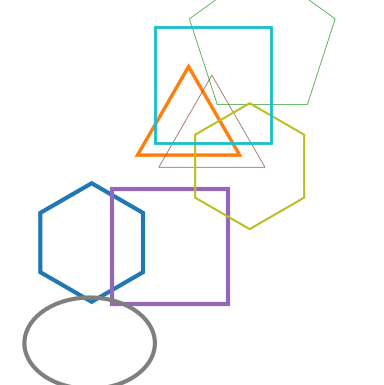[{"shape": "hexagon", "thickness": 3, "radius": 0.77, "center": [0.238, 0.37]}, {"shape": "triangle", "thickness": 2.5, "radius": 0.77, "center": [0.49, 0.674]}, {"shape": "pentagon", "thickness": 0.5, "radius": 1.0, "center": [0.681, 0.889]}, {"shape": "square", "thickness": 3, "radius": 0.75, "center": [0.442, 0.36]}, {"shape": "triangle", "thickness": 0.5, "radius": 0.8, "center": [0.55, 0.645]}, {"shape": "oval", "thickness": 3, "radius": 0.85, "center": [0.233, 0.109]}, {"shape": "hexagon", "thickness": 1.5, "radius": 0.82, "center": [0.648, 0.568]}, {"shape": "square", "thickness": 2, "radius": 0.75, "center": [0.553, 0.779]}]